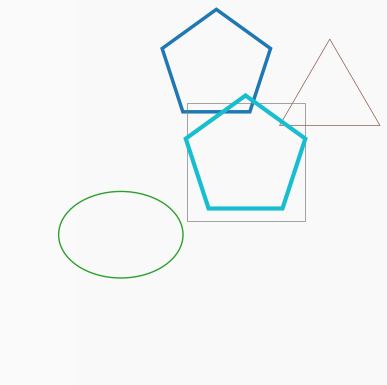[{"shape": "pentagon", "thickness": 2.5, "radius": 0.74, "center": [0.558, 0.829]}, {"shape": "oval", "thickness": 1, "radius": 0.8, "center": [0.312, 0.39]}, {"shape": "triangle", "thickness": 0.5, "radius": 0.75, "center": [0.851, 0.749]}, {"shape": "square", "thickness": 0.5, "radius": 0.76, "center": [0.635, 0.579]}, {"shape": "pentagon", "thickness": 3, "radius": 0.81, "center": [0.634, 0.59]}]